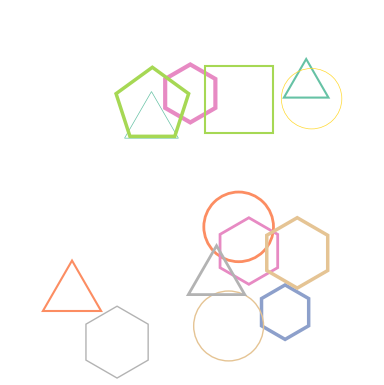[{"shape": "triangle", "thickness": 1.5, "radius": 0.33, "center": [0.795, 0.78]}, {"shape": "triangle", "thickness": 0.5, "radius": 0.4, "center": [0.393, 0.681]}, {"shape": "circle", "thickness": 2, "radius": 0.45, "center": [0.62, 0.411]}, {"shape": "triangle", "thickness": 1.5, "radius": 0.44, "center": [0.187, 0.236]}, {"shape": "hexagon", "thickness": 2.5, "radius": 0.35, "center": [0.741, 0.189]}, {"shape": "hexagon", "thickness": 2, "radius": 0.43, "center": [0.646, 0.348]}, {"shape": "hexagon", "thickness": 3, "radius": 0.38, "center": [0.494, 0.757]}, {"shape": "pentagon", "thickness": 2.5, "radius": 0.5, "center": [0.396, 0.726]}, {"shape": "square", "thickness": 1.5, "radius": 0.44, "center": [0.621, 0.741]}, {"shape": "circle", "thickness": 0.5, "radius": 0.39, "center": [0.809, 0.744]}, {"shape": "hexagon", "thickness": 2.5, "radius": 0.46, "center": [0.772, 0.343]}, {"shape": "circle", "thickness": 1, "radius": 0.45, "center": [0.594, 0.153]}, {"shape": "hexagon", "thickness": 1, "radius": 0.47, "center": [0.304, 0.111]}, {"shape": "triangle", "thickness": 2, "radius": 0.42, "center": [0.562, 0.277]}]